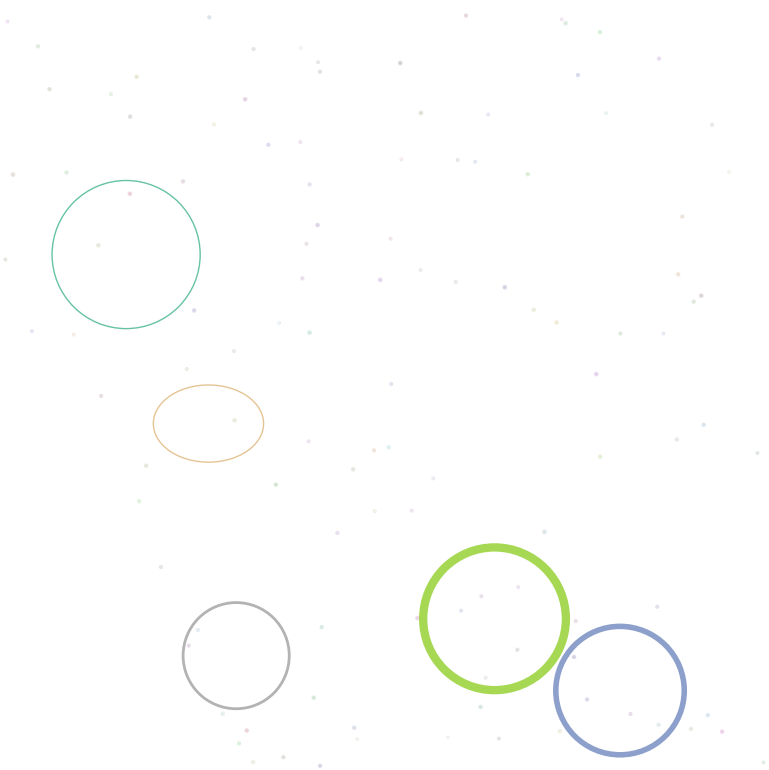[{"shape": "circle", "thickness": 0.5, "radius": 0.48, "center": [0.164, 0.669]}, {"shape": "circle", "thickness": 2, "radius": 0.42, "center": [0.805, 0.103]}, {"shape": "circle", "thickness": 3, "radius": 0.46, "center": [0.642, 0.196]}, {"shape": "oval", "thickness": 0.5, "radius": 0.36, "center": [0.271, 0.45]}, {"shape": "circle", "thickness": 1, "radius": 0.34, "center": [0.307, 0.148]}]